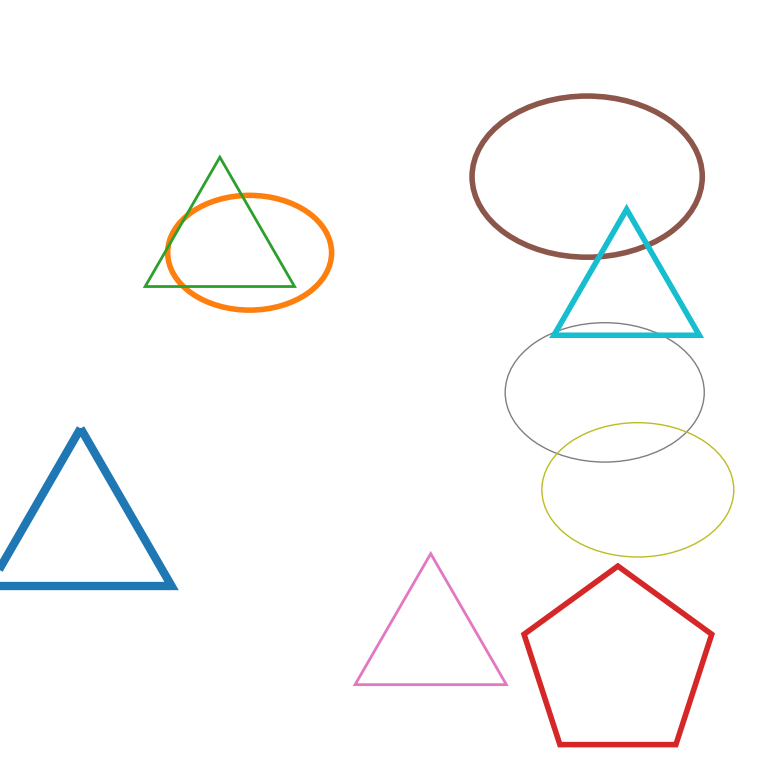[{"shape": "triangle", "thickness": 3, "radius": 0.68, "center": [0.105, 0.307]}, {"shape": "oval", "thickness": 2, "radius": 0.53, "center": [0.324, 0.672]}, {"shape": "triangle", "thickness": 1, "radius": 0.56, "center": [0.286, 0.684]}, {"shape": "pentagon", "thickness": 2, "radius": 0.64, "center": [0.802, 0.137]}, {"shape": "oval", "thickness": 2, "radius": 0.75, "center": [0.763, 0.771]}, {"shape": "triangle", "thickness": 1, "radius": 0.57, "center": [0.559, 0.168]}, {"shape": "oval", "thickness": 0.5, "radius": 0.65, "center": [0.785, 0.49]}, {"shape": "oval", "thickness": 0.5, "radius": 0.62, "center": [0.828, 0.364]}, {"shape": "triangle", "thickness": 2, "radius": 0.55, "center": [0.814, 0.619]}]